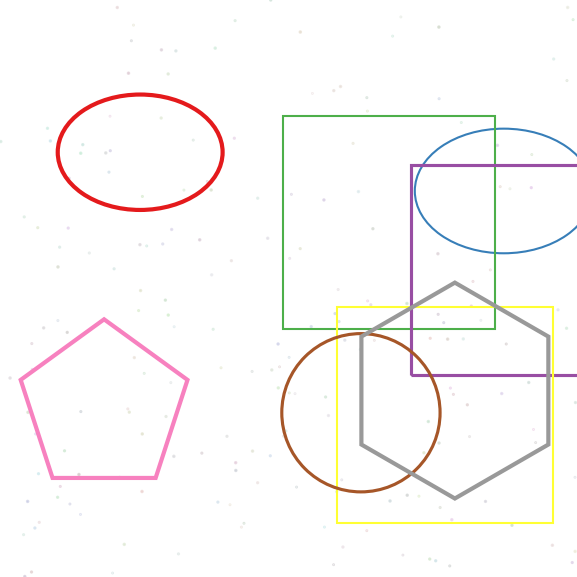[{"shape": "oval", "thickness": 2, "radius": 0.71, "center": [0.243, 0.736]}, {"shape": "oval", "thickness": 1, "radius": 0.77, "center": [0.872, 0.668]}, {"shape": "square", "thickness": 1, "radius": 0.92, "center": [0.674, 0.614]}, {"shape": "square", "thickness": 1.5, "radius": 0.91, "center": [0.893, 0.532]}, {"shape": "square", "thickness": 1, "radius": 0.94, "center": [0.771, 0.281]}, {"shape": "circle", "thickness": 1.5, "radius": 0.69, "center": [0.625, 0.284]}, {"shape": "pentagon", "thickness": 2, "radius": 0.76, "center": [0.18, 0.294]}, {"shape": "hexagon", "thickness": 2, "radius": 0.93, "center": [0.788, 0.323]}]